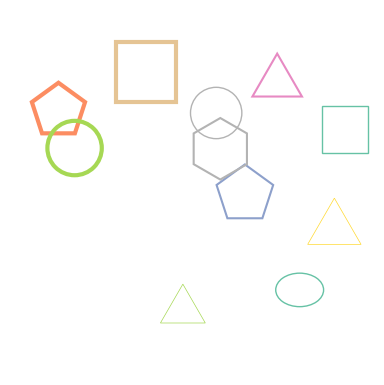[{"shape": "square", "thickness": 1, "radius": 0.3, "center": [0.896, 0.664]}, {"shape": "oval", "thickness": 1, "radius": 0.31, "center": [0.778, 0.247]}, {"shape": "pentagon", "thickness": 3, "radius": 0.36, "center": [0.152, 0.712]}, {"shape": "pentagon", "thickness": 1.5, "radius": 0.39, "center": [0.636, 0.496]}, {"shape": "triangle", "thickness": 1.5, "radius": 0.37, "center": [0.72, 0.786]}, {"shape": "circle", "thickness": 3, "radius": 0.35, "center": [0.194, 0.615]}, {"shape": "triangle", "thickness": 0.5, "radius": 0.34, "center": [0.475, 0.195]}, {"shape": "triangle", "thickness": 0.5, "radius": 0.4, "center": [0.868, 0.405]}, {"shape": "square", "thickness": 3, "radius": 0.39, "center": [0.379, 0.813]}, {"shape": "circle", "thickness": 1, "radius": 0.33, "center": [0.561, 0.707]}, {"shape": "hexagon", "thickness": 1.5, "radius": 0.4, "center": [0.572, 0.614]}]